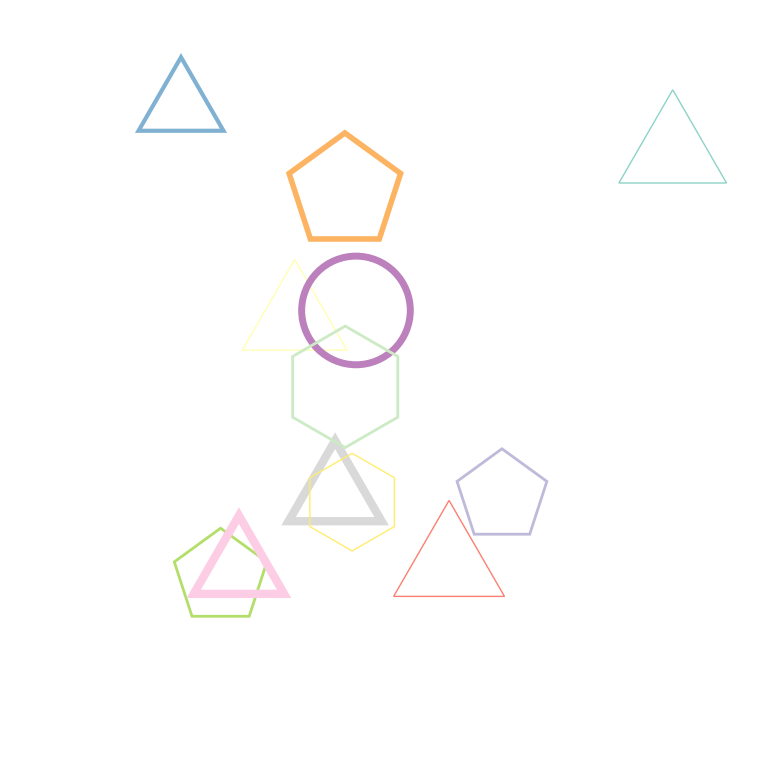[{"shape": "triangle", "thickness": 0.5, "radius": 0.4, "center": [0.874, 0.803]}, {"shape": "triangle", "thickness": 0.5, "radius": 0.39, "center": [0.383, 0.585]}, {"shape": "pentagon", "thickness": 1, "radius": 0.31, "center": [0.652, 0.356]}, {"shape": "triangle", "thickness": 0.5, "radius": 0.42, "center": [0.583, 0.267]}, {"shape": "triangle", "thickness": 1.5, "radius": 0.32, "center": [0.235, 0.862]}, {"shape": "pentagon", "thickness": 2, "radius": 0.38, "center": [0.448, 0.751]}, {"shape": "pentagon", "thickness": 1, "radius": 0.32, "center": [0.286, 0.251]}, {"shape": "triangle", "thickness": 3, "radius": 0.34, "center": [0.31, 0.263]}, {"shape": "triangle", "thickness": 3, "radius": 0.35, "center": [0.435, 0.358]}, {"shape": "circle", "thickness": 2.5, "radius": 0.35, "center": [0.462, 0.597]}, {"shape": "hexagon", "thickness": 1, "radius": 0.39, "center": [0.448, 0.498]}, {"shape": "hexagon", "thickness": 0.5, "radius": 0.32, "center": [0.457, 0.348]}]